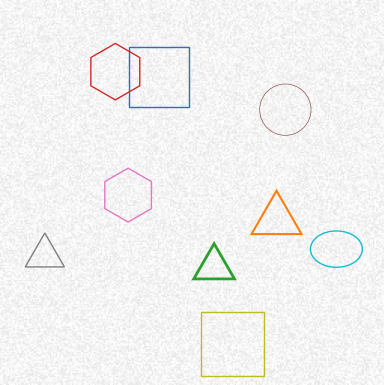[{"shape": "square", "thickness": 1, "radius": 0.39, "center": [0.413, 0.8]}, {"shape": "triangle", "thickness": 1.5, "radius": 0.37, "center": [0.718, 0.429]}, {"shape": "triangle", "thickness": 2, "radius": 0.31, "center": [0.556, 0.306]}, {"shape": "hexagon", "thickness": 1, "radius": 0.37, "center": [0.3, 0.814]}, {"shape": "circle", "thickness": 0.5, "radius": 0.33, "center": [0.741, 0.715]}, {"shape": "hexagon", "thickness": 1, "radius": 0.35, "center": [0.333, 0.493]}, {"shape": "triangle", "thickness": 1, "radius": 0.29, "center": [0.116, 0.336]}, {"shape": "square", "thickness": 1, "radius": 0.41, "center": [0.603, 0.107]}, {"shape": "oval", "thickness": 1, "radius": 0.34, "center": [0.874, 0.353]}]